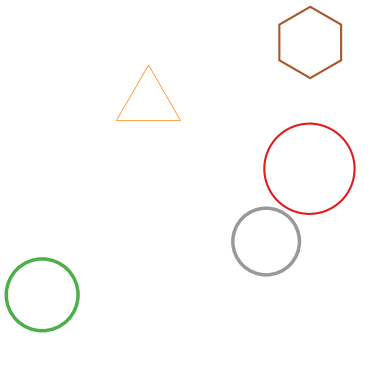[{"shape": "circle", "thickness": 1.5, "radius": 0.59, "center": [0.804, 0.562]}, {"shape": "circle", "thickness": 2.5, "radius": 0.47, "center": [0.109, 0.234]}, {"shape": "triangle", "thickness": 0.5, "radius": 0.48, "center": [0.386, 0.735]}, {"shape": "hexagon", "thickness": 1.5, "radius": 0.46, "center": [0.806, 0.89]}, {"shape": "circle", "thickness": 2.5, "radius": 0.43, "center": [0.691, 0.373]}]